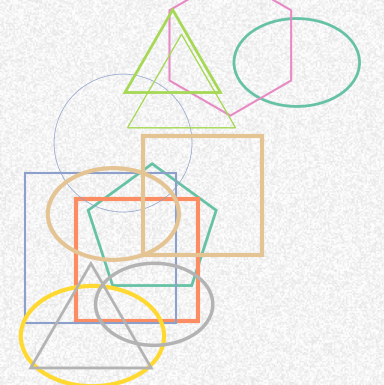[{"shape": "pentagon", "thickness": 2, "radius": 0.87, "center": [0.395, 0.4]}, {"shape": "oval", "thickness": 2, "radius": 0.82, "center": [0.771, 0.838]}, {"shape": "square", "thickness": 3, "radius": 0.8, "center": [0.356, 0.325]}, {"shape": "square", "thickness": 1.5, "radius": 0.98, "center": [0.262, 0.356]}, {"shape": "circle", "thickness": 0.5, "radius": 0.9, "center": [0.32, 0.628]}, {"shape": "hexagon", "thickness": 1.5, "radius": 0.91, "center": [0.598, 0.882]}, {"shape": "triangle", "thickness": 2, "radius": 0.72, "center": [0.449, 0.831]}, {"shape": "triangle", "thickness": 1, "radius": 0.81, "center": [0.472, 0.749]}, {"shape": "oval", "thickness": 3, "radius": 0.93, "center": [0.24, 0.127]}, {"shape": "square", "thickness": 3, "radius": 0.77, "center": [0.527, 0.492]}, {"shape": "oval", "thickness": 3, "radius": 0.85, "center": [0.294, 0.444]}, {"shape": "oval", "thickness": 2.5, "radius": 0.76, "center": [0.4, 0.21]}, {"shape": "triangle", "thickness": 2, "radius": 0.9, "center": [0.236, 0.135]}]